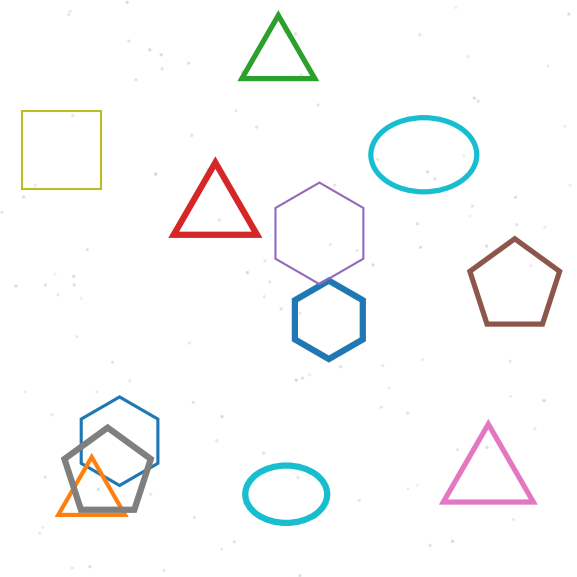[{"shape": "hexagon", "thickness": 1.5, "radius": 0.38, "center": [0.207, 0.235]}, {"shape": "hexagon", "thickness": 3, "radius": 0.34, "center": [0.569, 0.445]}, {"shape": "triangle", "thickness": 2, "radius": 0.33, "center": [0.159, 0.141]}, {"shape": "triangle", "thickness": 2.5, "radius": 0.36, "center": [0.482, 0.9]}, {"shape": "triangle", "thickness": 3, "radius": 0.42, "center": [0.373, 0.634]}, {"shape": "hexagon", "thickness": 1, "radius": 0.44, "center": [0.553, 0.595]}, {"shape": "pentagon", "thickness": 2.5, "radius": 0.41, "center": [0.891, 0.504]}, {"shape": "triangle", "thickness": 2.5, "radius": 0.45, "center": [0.846, 0.175]}, {"shape": "pentagon", "thickness": 3, "radius": 0.39, "center": [0.186, 0.18]}, {"shape": "square", "thickness": 1, "radius": 0.34, "center": [0.106, 0.74]}, {"shape": "oval", "thickness": 3, "radius": 0.35, "center": [0.496, 0.143]}, {"shape": "oval", "thickness": 2.5, "radius": 0.46, "center": [0.734, 0.731]}]